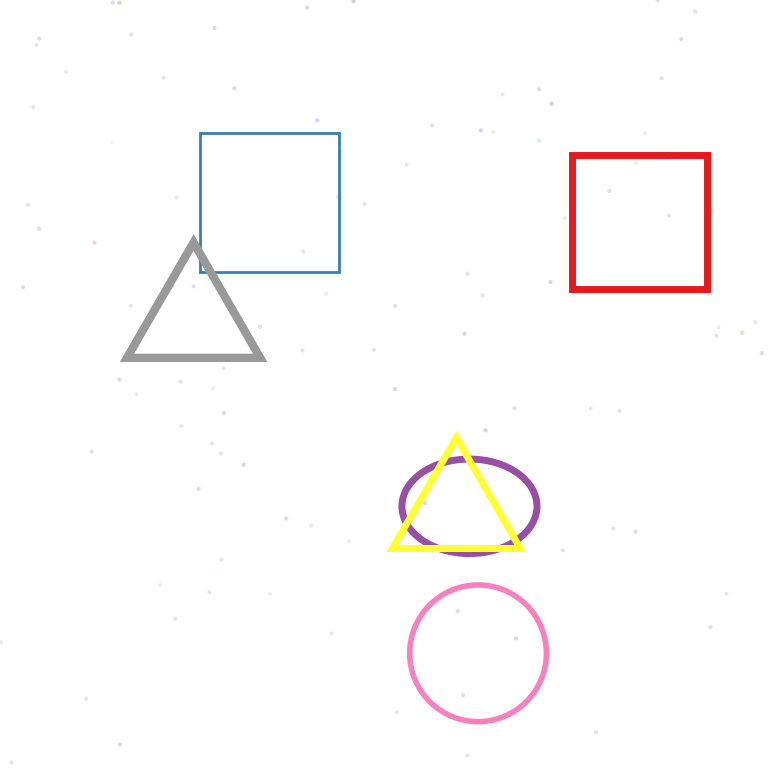[{"shape": "square", "thickness": 2.5, "radius": 0.44, "center": [0.83, 0.712]}, {"shape": "square", "thickness": 1, "radius": 0.45, "center": [0.35, 0.737]}, {"shape": "oval", "thickness": 2.5, "radius": 0.44, "center": [0.61, 0.342]}, {"shape": "triangle", "thickness": 2.5, "radius": 0.48, "center": [0.593, 0.336]}, {"shape": "circle", "thickness": 2, "radius": 0.44, "center": [0.621, 0.152]}, {"shape": "triangle", "thickness": 3, "radius": 0.5, "center": [0.251, 0.585]}]